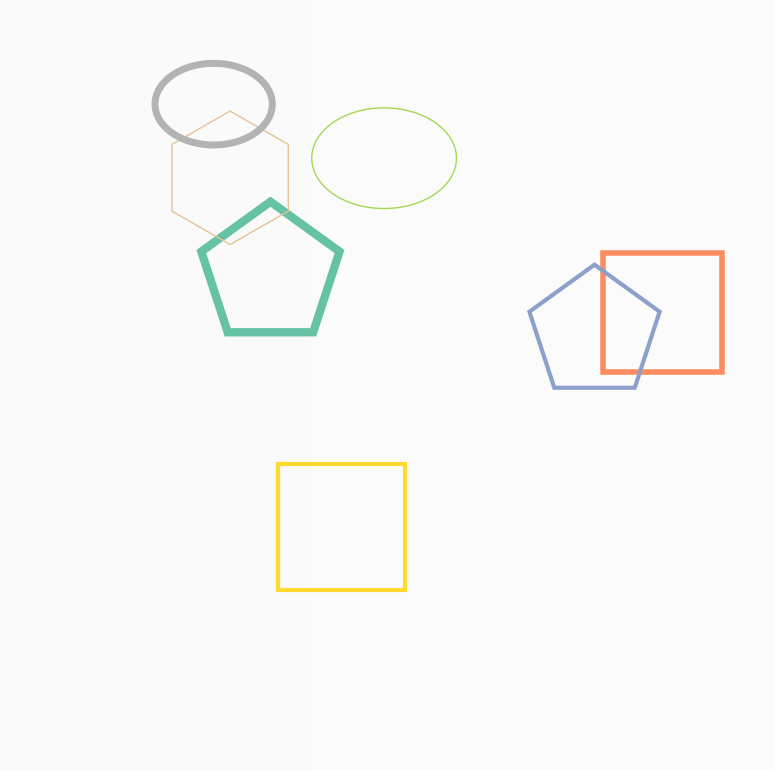[{"shape": "pentagon", "thickness": 3, "radius": 0.47, "center": [0.349, 0.644]}, {"shape": "square", "thickness": 2, "radius": 0.39, "center": [0.855, 0.594]}, {"shape": "pentagon", "thickness": 1.5, "radius": 0.44, "center": [0.767, 0.568]}, {"shape": "oval", "thickness": 0.5, "radius": 0.47, "center": [0.496, 0.795]}, {"shape": "square", "thickness": 1.5, "radius": 0.41, "center": [0.44, 0.315]}, {"shape": "hexagon", "thickness": 0.5, "radius": 0.43, "center": [0.297, 0.769]}, {"shape": "oval", "thickness": 2.5, "radius": 0.38, "center": [0.276, 0.865]}]